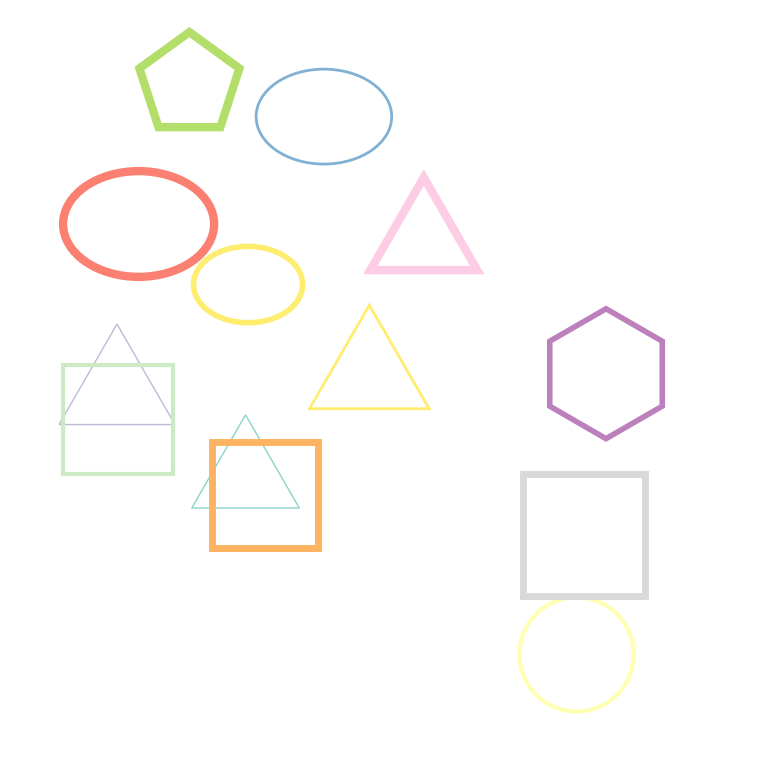[{"shape": "triangle", "thickness": 0.5, "radius": 0.4, "center": [0.319, 0.381]}, {"shape": "circle", "thickness": 1.5, "radius": 0.37, "center": [0.749, 0.15]}, {"shape": "triangle", "thickness": 0.5, "radius": 0.43, "center": [0.152, 0.492]}, {"shape": "oval", "thickness": 3, "radius": 0.49, "center": [0.18, 0.709]}, {"shape": "oval", "thickness": 1, "radius": 0.44, "center": [0.421, 0.849]}, {"shape": "square", "thickness": 2.5, "radius": 0.34, "center": [0.344, 0.357]}, {"shape": "pentagon", "thickness": 3, "radius": 0.34, "center": [0.246, 0.89]}, {"shape": "triangle", "thickness": 3, "radius": 0.4, "center": [0.55, 0.689]}, {"shape": "square", "thickness": 2.5, "radius": 0.4, "center": [0.758, 0.306]}, {"shape": "hexagon", "thickness": 2, "radius": 0.42, "center": [0.787, 0.515]}, {"shape": "square", "thickness": 1.5, "radius": 0.36, "center": [0.153, 0.455]}, {"shape": "triangle", "thickness": 1, "radius": 0.45, "center": [0.48, 0.514]}, {"shape": "oval", "thickness": 2, "radius": 0.35, "center": [0.322, 0.63]}]